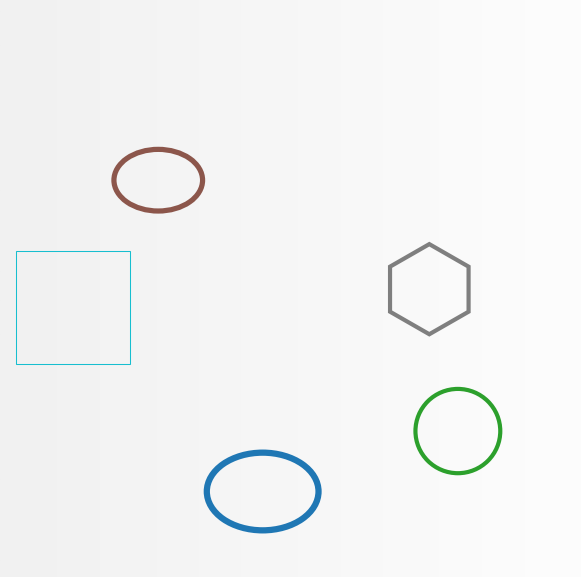[{"shape": "oval", "thickness": 3, "radius": 0.48, "center": [0.452, 0.148]}, {"shape": "circle", "thickness": 2, "radius": 0.36, "center": [0.788, 0.253]}, {"shape": "oval", "thickness": 2.5, "radius": 0.38, "center": [0.272, 0.687]}, {"shape": "hexagon", "thickness": 2, "radius": 0.39, "center": [0.739, 0.498]}, {"shape": "square", "thickness": 0.5, "radius": 0.49, "center": [0.125, 0.467]}]